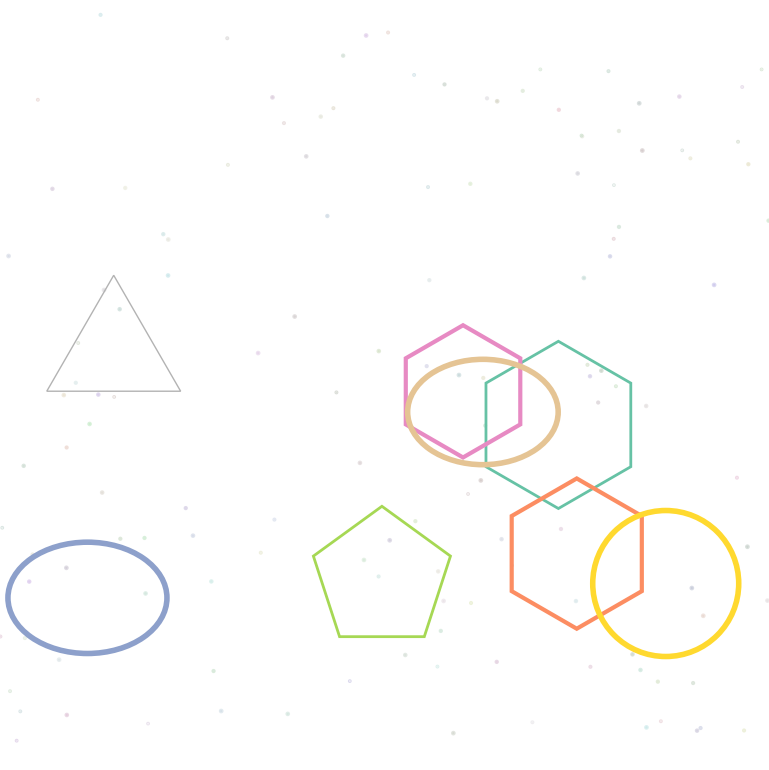[{"shape": "hexagon", "thickness": 1, "radius": 0.54, "center": [0.725, 0.448]}, {"shape": "hexagon", "thickness": 1.5, "radius": 0.49, "center": [0.749, 0.281]}, {"shape": "oval", "thickness": 2, "radius": 0.52, "center": [0.114, 0.224]}, {"shape": "hexagon", "thickness": 1.5, "radius": 0.43, "center": [0.601, 0.492]}, {"shape": "pentagon", "thickness": 1, "radius": 0.47, "center": [0.496, 0.249]}, {"shape": "circle", "thickness": 2, "radius": 0.47, "center": [0.865, 0.242]}, {"shape": "oval", "thickness": 2, "radius": 0.49, "center": [0.627, 0.465]}, {"shape": "triangle", "thickness": 0.5, "radius": 0.5, "center": [0.148, 0.542]}]